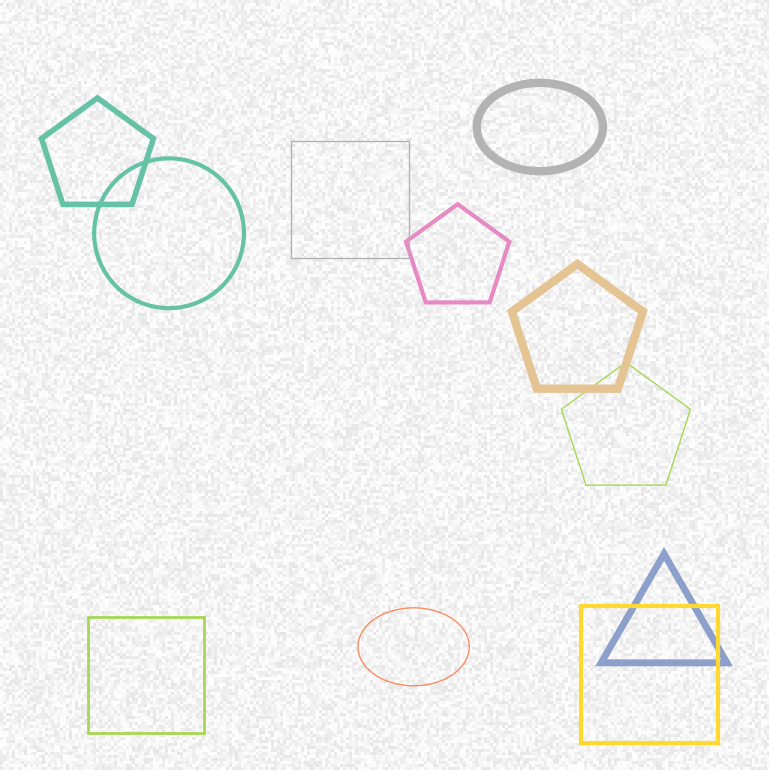[{"shape": "pentagon", "thickness": 2, "radius": 0.38, "center": [0.127, 0.796]}, {"shape": "circle", "thickness": 1.5, "radius": 0.49, "center": [0.22, 0.697]}, {"shape": "oval", "thickness": 0.5, "radius": 0.36, "center": [0.537, 0.16]}, {"shape": "triangle", "thickness": 2.5, "radius": 0.47, "center": [0.862, 0.186]}, {"shape": "pentagon", "thickness": 1.5, "radius": 0.35, "center": [0.594, 0.664]}, {"shape": "square", "thickness": 1, "radius": 0.38, "center": [0.189, 0.123]}, {"shape": "pentagon", "thickness": 0.5, "radius": 0.44, "center": [0.813, 0.441]}, {"shape": "square", "thickness": 1.5, "radius": 0.44, "center": [0.843, 0.125]}, {"shape": "pentagon", "thickness": 3, "radius": 0.45, "center": [0.75, 0.568]}, {"shape": "oval", "thickness": 3, "radius": 0.41, "center": [0.701, 0.835]}, {"shape": "square", "thickness": 0.5, "radius": 0.38, "center": [0.455, 0.741]}]